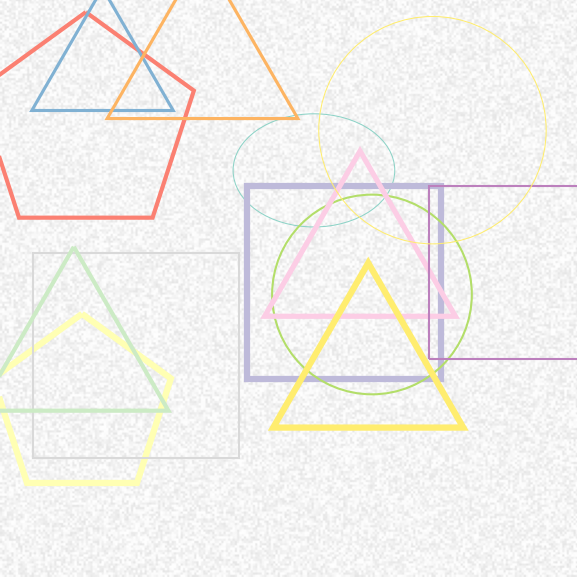[{"shape": "oval", "thickness": 0.5, "radius": 0.7, "center": [0.544, 0.704]}, {"shape": "pentagon", "thickness": 3, "radius": 0.81, "center": [0.142, 0.294]}, {"shape": "square", "thickness": 3, "radius": 0.84, "center": [0.596, 0.51]}, {"shape": "pentagon", "thickness": 2, "radius": 0.98, "center": [0.149, 0.781]}, {"shape": "triangle", "thickness": 1.5, "radius": 0.71, "center": [0.178, 0.878]}, {"shape": "triangle", "thickness": 1.5, "radius": 0.95, "center": [0.351, 0.889]}, {"shape": "circle", "thickness": 1, "radius": 0.86, "center": [0.644, 0.489]}, {"shape": "triangle", "thickness": 2.5, "radius": 0.95, "center": [0.623, 0.547]}, {"shape": "square", "thickness": 1, "radius": 0.89, "center": [0.235, 0.384]}, {"shape": "square", "thickness": 1, "radius": 0.75, "center": [0.892, 0.527]}, {"shape": "triangle", "thickness": 2, "radius": 0.95, "center": [0.128, 0.383]}, {"shape": "circle", "thickness": 0.5, "radius": 0.98, "center": [0.749, 0.774]}, {"shape": "triangle", "thickness": 3, "radius": 0.95, "center": [0.638, 0.354]}]